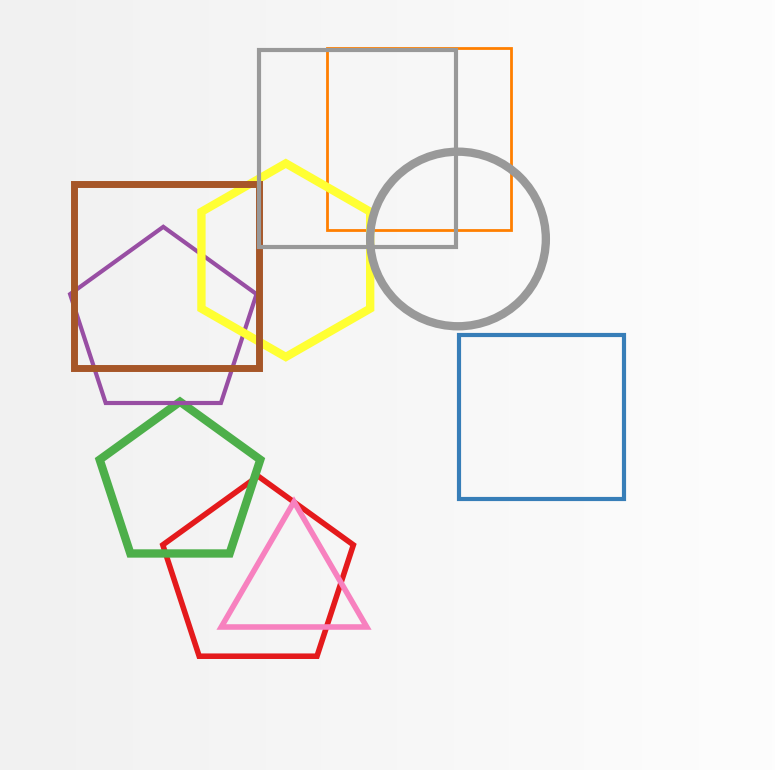[{"shape": "pentagon", "thickness": 2, "radius": 0.65, "center": [0.333, 0.252]}, {"shape": "square", "thickness": 1.5, "radius": 0.53, "center": [0.699, 0.458]}, {"shape": "pentagon", "thickness": 3, "radius": 0.54, "center": [0.232, 0.369]}, {"shape": "pentagon", "thickness": 1.5, "radius": 0.63, "center": [0.211, 0.579]}, {"shape": "square", "thickness": 1, "radius": 0.59, "center": [0.54, 0.819]}, {"shape": "hexagon", "thickness": 3, "radius": 0.63, "center": [0.369, 0.662]}, {"shape": "square", "thickness": 2.5, "radius": 0.6, "center": [0.215, 0.642]}, {"shape": "triangle", "thickness": 2, "radius": 0.54, "center": [0.379, 0.24]}, {"shape": "square", "thickness": 1.5, "radius": 0.64, "center": [0.461, 0.807]}, {"shape": "circle", "thickness": 3, "radius": 0.57, "center": [0.591, 0.69]}]